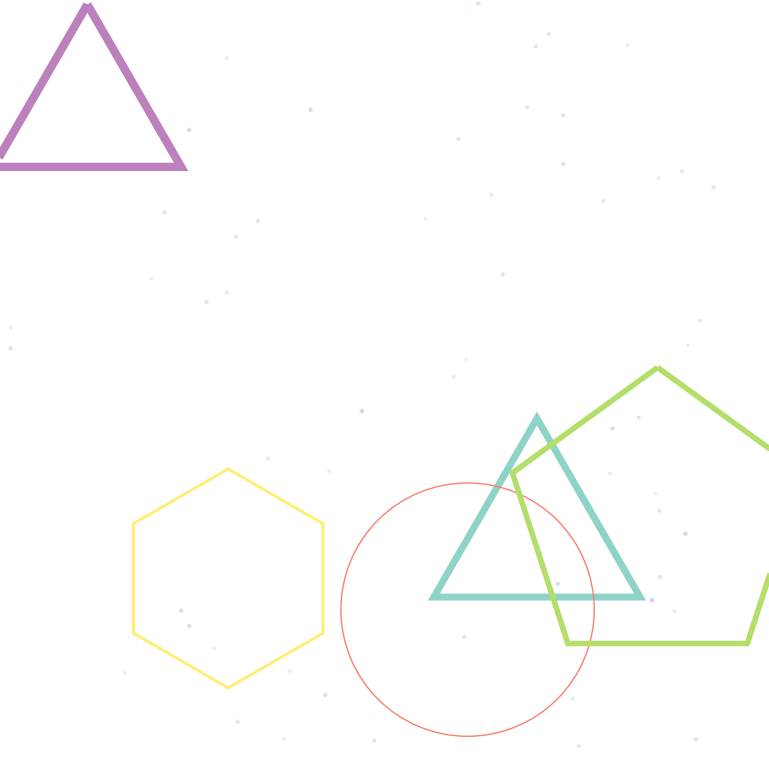[{"shape": "triangle", "thickness": 2.5, "radius": 0.77, "center": [0.697, 0.302]}, {"shape": "circle", "thickness": 0.5, "radius": 0.82, "center": [0.607, 0.208]}, {"shape": "pentagon", "thickness": 2, "radius": 0.99, "center": [0.854, 0.325]}, {"shape": "triangle", "thickness": 3, "radius": 0.7, "center": [0.113, 0.854]}, {"shape": "hexagon", "thickness": 1, "radius": 0.71, "center": [0.296, 0.249]}]